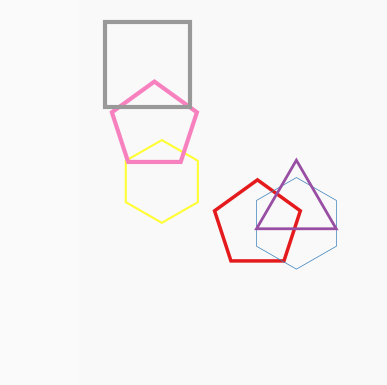[{"shape": "pentagon", "thickness": 2.5, "radius": 0.58, "center": [0.664, 0.416]}, {"shape": "hexagon", "thickness": 0.5, "radius": 0.59, "center": [0.765, 0.42]}, {"shape": "triangle", "thickness": 2, "radius": 0.59, "center": [0.765, 0.465]}, {"shape": "hexagon", "thickness": 1.5, "radius": 0.54, "center": [0.418, 0.529]}, {"shape": "pentagon", "thickness": 3, "radius": 0.58, "center": [0.398, 0.673]}, {"shape": "square", "thickness": 3, "radius": 0.55, "center": [0.381, 0.832]}]